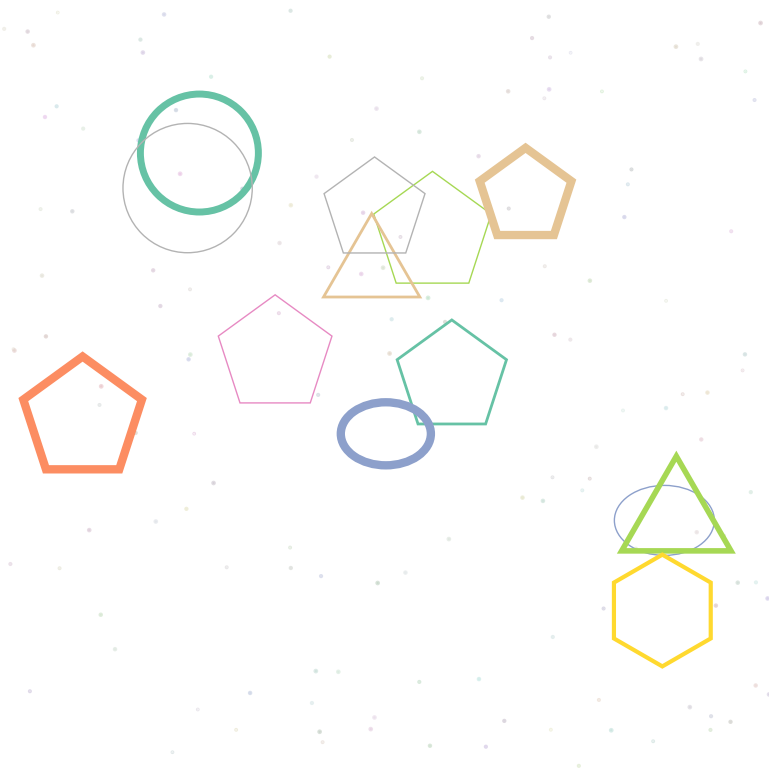[{"shape": "circle", "thickness": 2.5, "radius": 0.38, "center": [0.259, 0.801]}, {"shape": "pentagon", "thickness": 1, "radius": 0.37, "center": [0.587, 0.51]}, {"shape": "pentagon", "thickness": 3, "radius": 0.4, "center": [0.107, 0.456]}, {"shape": "oval", "thickness": 3, "radius": 0.29, "center": [0.501, 0.437]}, {"shape": "oval", "thickness": 0.5, "radius": 0.32, "center": [0.863, 0.324]}, {"shape": "pentagon", "thickness": 0.5, "radius": 0.39, "center": [0.357, 0.54]}, {"shape": "pentagon", "thickness": 0.5, "radius": 0.4, "center": [0.562, 0.697]}, {"shape": "triangle", "thickness": 2, "radius": 0.41, "center": [0.878, 0.326]}, {"shape": "hexagon", "thickness": 1.5, "radius": 0.36, "center": [0.86, 0.207]}, {"shape": "pentagon", "thickness": 3, "radius": 0.31, "center": [0.683, 0.745]}, {"shape": "triangle", "thickness": 1, "radius": 0.36, "center": [0.483, 0.65]}, {"shape": "pentagon", "thickness": 0.5, "radius": 0.34, "center": [0.486, 0.727]}, {"shape": "circle", "thickness": 0.5, "radius": 0.42, "center": [0.244, 0.756]}]